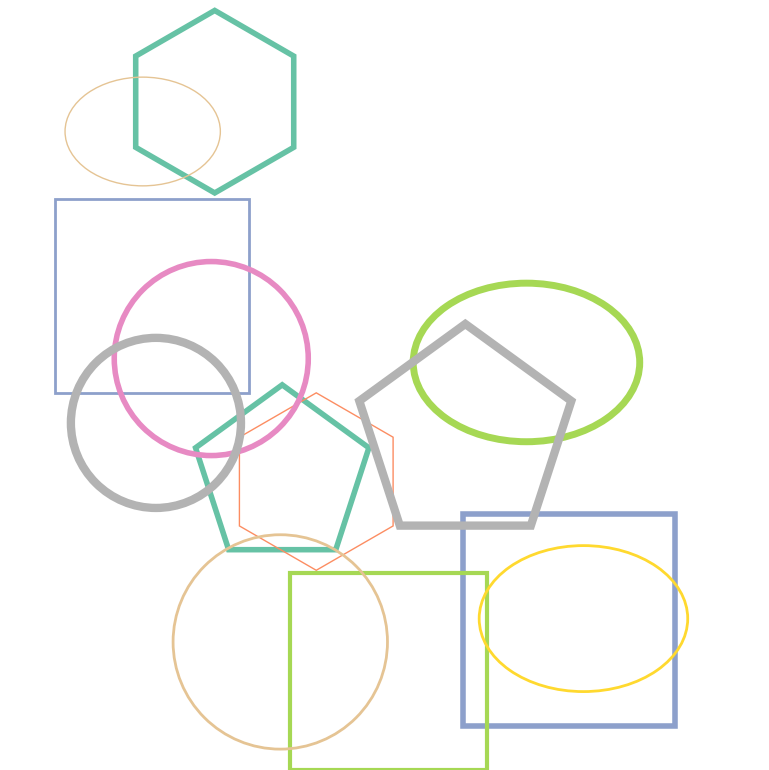[{"shape": "hexagon", "thickness": 2, "radius": 0.59, "center": [0.279, 0.868]}, {"shape": "pentagon", "thickness": 2, "radius": 0.59, "center": [0.367, 0.382]}, {"shape": "hexagon", "thickness": 0.5, "radius": 0.58, "center": [0.411, 0.375]}, {"shape": "square", "thickness": 1, "radius": 0.63, "center": [0.197, 0.616]}, {"shape": "square", "thickness": 2, "radius": 0.69, "center": [0.739, 0.195]}, {"shape": "circle", "thickness": 2, "radius": 0.63, "center": [0.274, 0.534]}, {"shape": "square", "thickness": 1.5, "radius": 0.64, "center": [0.505, 0.128]}, {"shape": "oval", "thickness": 2.5, "radius": 0.74, "center": [0.684, 0.529]}, {"shape": "oval", "thickness": 1, "radius": 0.68, "center": [0.758, 0.197]}, {"shape": "circle", "thickness": 1, "radius": 0.7, "center": [0.364, 0.166]}, {"shape": "oval", "thickness": 0.5, "radius": 0.5, "center": [0.185, 0.829]}, {"shape": "pentagon", "thickness": 3, "radius": 0.72, "center": [0.604, 0.435]}, {"shape": "circle", "thickness": 3, "radius": 0.55, "center": [0.203, 0.451]}]